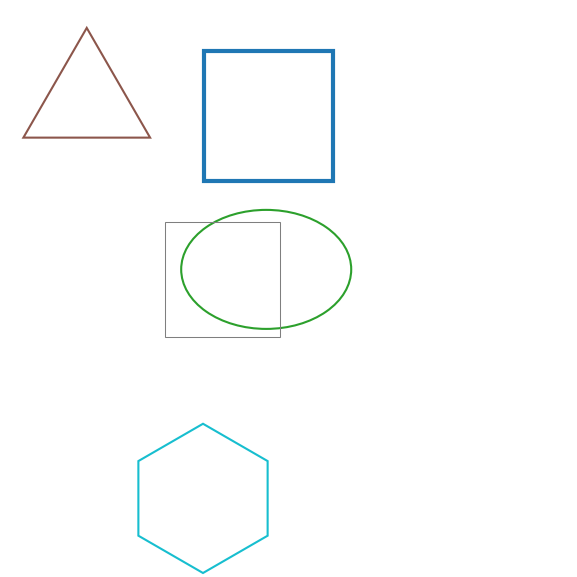[{"shape": "square", "thickness": 2, "radius": 0.56, "center": [0.465, 0.799]}, {"shape": "oval", "thickness": 1, "radius": 0.74, "center": [0.461, 0.533]}, {"shape": "triangle", "thickness": 1, "radius": 0.63, "center": [0.15, 0.824]}, {"shape": "square", "thickness": 0.5, "radius": 0.5, "center": [0.385, 0.515]}, {"shape": "hexagon", "thickness": 1, "radius": 0.65, "center": [0.352, 0.136]}]